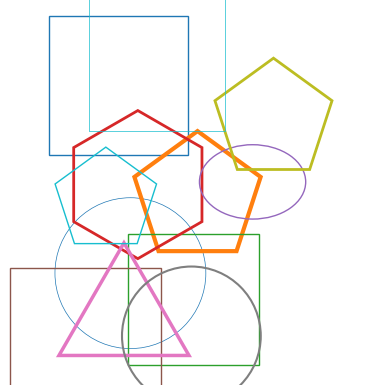[{"shape": "circle", "thickness": 0.5, "radius": 0.98, "center": [0.339, 0.29]}, {"shape": "square", "thickness": 1, "radius": 0.9, "center": [0.308, 0.778]}, {"shape": "pentagon", "thickness": 3, "radius": 0.86, "center": [0.513, 0.487]}, {"shape": "square", "thickness": 1, "radius": 0.85, "center": [0.503, 0.222]}, {"shape": "hexagon", "thickness": 2, "radius": 0.96, "center": [0.358, 0.52]}, {"shape": "oval", "thickness": 1, "radius": 0.69, "center": [0.656, 0.528]}, {"shape": "square", "thickness": 1, "radius": 0.98, "center": [0.222, 0.108]}, {"shape": "triangle", "thickness": 2.5, "radius": 0.97, "center": [0.322, 0.174]}, {"shape": "circle", "thickness": 1.5, "radius": 0.9, "center": [0.497, 0.128]}, {"shape": "pentagon", "thickness": 2, "radius": 0.8, "center": [0.71, 0.689]}, {"shape": "square", "thickness": 0.5, "radius": 0.88, "center": [0.407, 0.835]}, {"shape": "pentagon", "thickness": 1, "radius": 0.69, "center": [0.275, 0.479]}]